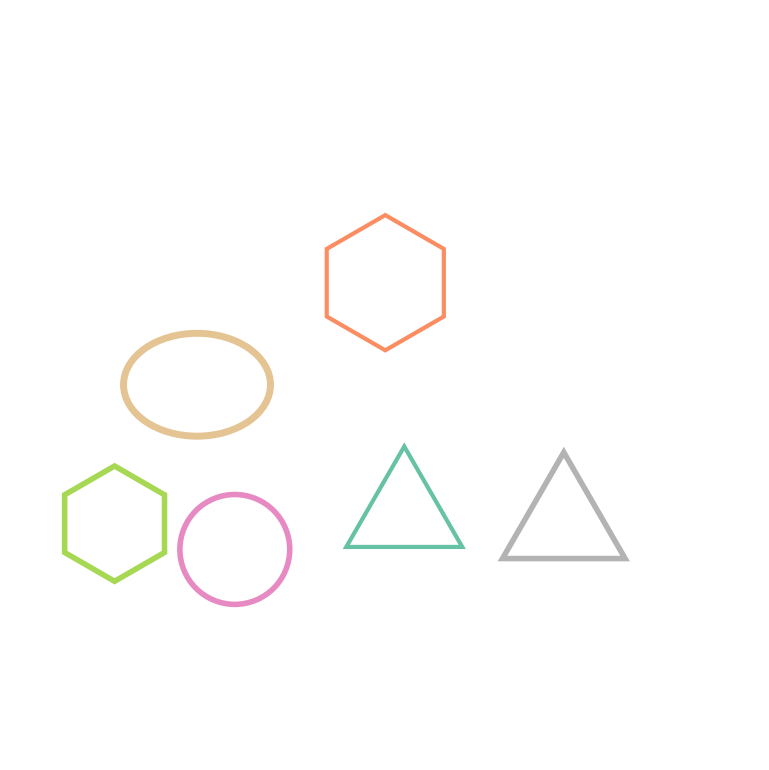[{"shape": "triangle", "thickness": 1.5, "radius": 0.43, "center": [0.525, 0.333]}, {"shape": "hexagon", "thickness": 1.5, "radius": 0.44, "center": [0.5, 0.633]}, {"shape": "circle", "thickness": 2, "radius": 0.36, "center": [0.305, 0.286]}, {"shape": "hexagon", "thickness": 2, "radius": 0.37, "center": [0.149, 0.32]}, {"shape": "oval", "thickness": 2.5, "radius": 0.48, "center": [0.256, 0.5]}, {"shape": "triangle", "thickness": 2, "radius": 0.46, "center": [0.732, 0.321]}]